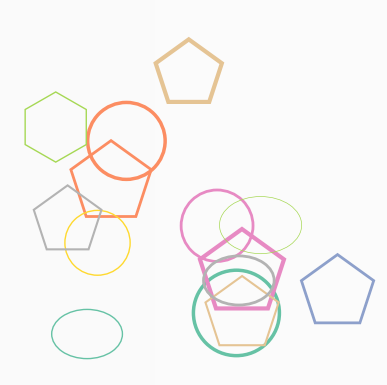[{"shape": "oval", "thickness": 1, "radius": 0.46, "center": [0.225, 0.132]}, {"shape": "circle", "thickness": 2.5, "radius": 0.55, "center": [0.61, 0.187]}, {"shape": "pentagon", "thickness": 2, "radius": 0.54, "center": [0.287, 0.526]}, {"shape": "circle", "thickness": 2.5, "radius": 0.5, "center": [0.326, 0.634]}, {"shape": "pentagon", "thickness": 2, "radius": 0.49, "center": [0.871, 0.241]}, {"shape": "pentagon", "thickness": 3, "radius": 0.57, "center": [0.624, 0.291]}, {"shape": "circle", "thickness": 2, "radius": 0.46, "center": [0.56, 0.414]}, {"shape": "oval", "thickness": 0.5, "radius": 0.53, "center": [0.672, 0.415]}, {"shape": "hexagon", "thickness": 1, "radius": 0.46, "center": [0.144, 0.67]}, {"shape": "circle", "thickness": 1, "radius": 0.42, "center": [0.252, 0.369]}, {"shape": "pentagon", "thickness": 3, "radius": 0.45, "center": [0.487, 0.808]}, {"shape": "pentagon", "thickness": 1.5, "radius": 0.5, "center": [0.625, 0.184]}, {"shape": "oval", "thickness": 2, "radius": 0.46, "center": [0.616, 0.272]}, {"shape": "pentagon", "thickness": 1.5, "radius": 0.46, "center": [0.175, 0.427]}]